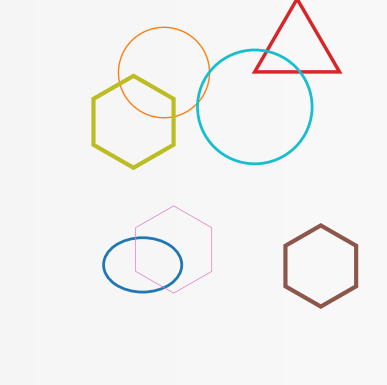[{"shape": "oval", "thickness": 2, "radius": 0.5, "center": [0.368, 0.312]}, {"shape": "circle", "thickness": 1, "radius": 0.59, "center": [0.423, 0.812]}, {"shape": "triangle", "thickness": 2.5, "radius": 0.63, "center": [0.767, 0.876]}, {"shape": "hexagon", "thickness": 3, "radius": 0.53, "center": [0.828, 0.309]}, {"shape": "hexagon", "thickness": 0.5, "radius": 0.57, "center": [0.448, 0.352]}, {"shape": "hexagon", "thickness": 3, "radius": 0.6, "center": [0.345, 0.684]}, {"shape": "circle", "thickness": 2, "radius": 0.74, "center": [0.658, 0.722]}]